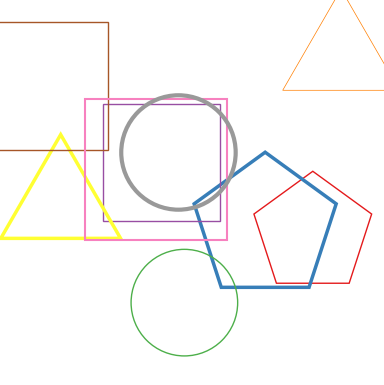[{"shape": "pentagon", "thickness": 1, "radius": 0.8, "center": [0.812, 0.394]}, {"shape": "pentagon", "thickness": 2.5, "radius": 0.97, "center": [0.689, 0.411]}, {"shape": "circle", "thickness": 1, "radius": 0.69, "center": [0.479, 0.214]}, {"shape": "square", "thickness": 1, "radius": 0.76, "center": [0.42, 0.579]}, {"shape": "triangle", "thickness": 0.5, "radius": 0.88, "center": [0.886, 0.853]}, {"shape": "triangle", "thickness": 2.5, "radius": 0.9, "center": [0.158, 0.471]}, {"shape": "square", "thickness": 1, "radius": 0.84, "center": [0.114, 0.777]}, {"shape": "square", "thickness": 1.5, "radius": 0.92, "center": [0.405, 0.56]}, {"shape": "circle", "thickness": 3, "radius": 0.74, "center": [0.464, 0.604]}]